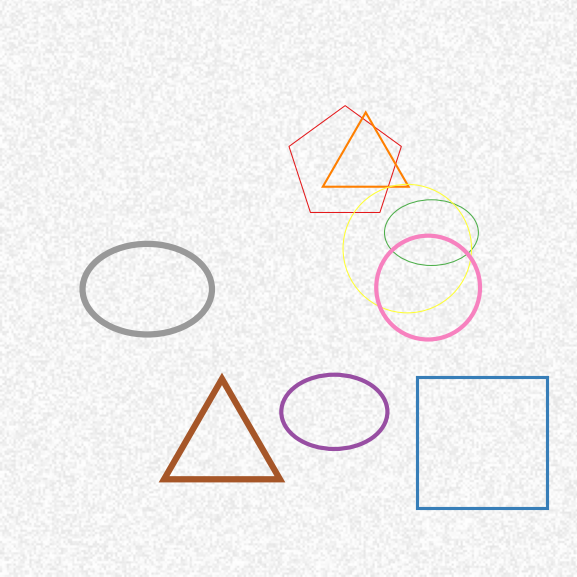[{"shape": "pentagon", "thickness": 0.5, "radius": 0.51, "center": [0.598, 0.714]}, {"shape": "square", "thickness": 1.5, "radius": 0.57, "center": [0.834, 0.233]}, {"shape": "oval", "thickness": 0.5, "radius": 0.41, "center": [0.747, 0.596]}, {"shape": "oval", "thickness": 2, "radius": 0.46, "center": [0.579, 0.286]}, {"shape": "triangle", "thickness": 1, "radius": 0.43, "center": [0.633, 0.719]}, {"shape": "circle", "thickness": 0.5, "radius": 0.56, "center": [0.705, 0.569]}, {"shape": "triangle", "thickness": 3, "radius": 0.58, "center": [0.384, 0.227]}, {"shape": "circle", "thickness": 2, "radius": 0.45, "center": [0.741, 0.501]}, {"shape": "oval", "thickness": 3, "radius": 0.56, "center": [0.255, 0.498]}]